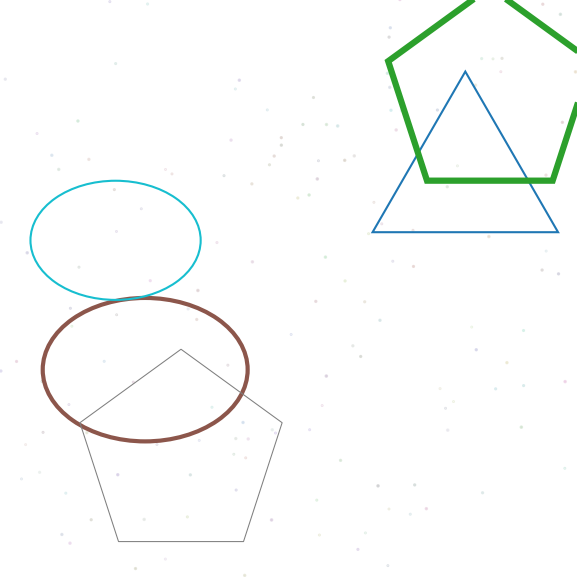[{"shape": "triangle", "thickness": 1, "radius": 0.93, "center": [0.806, 0.69]}, {"shape": "pentagon", "thickness": 3, "radius": 0.93, "center": [0.848, 0.836]}, {"shape": "oval", "thickness": 2, "radius": 0.89, "center": [0.251, 0.359]}, {"shape": "pentagon", "thickness": 0.5, "radius": 0.92, "center": [0.313, 0.21]}, {"shape": "oval", "thickness": 1, "radius": 0.74, "center": [0.2, 0.583]}]